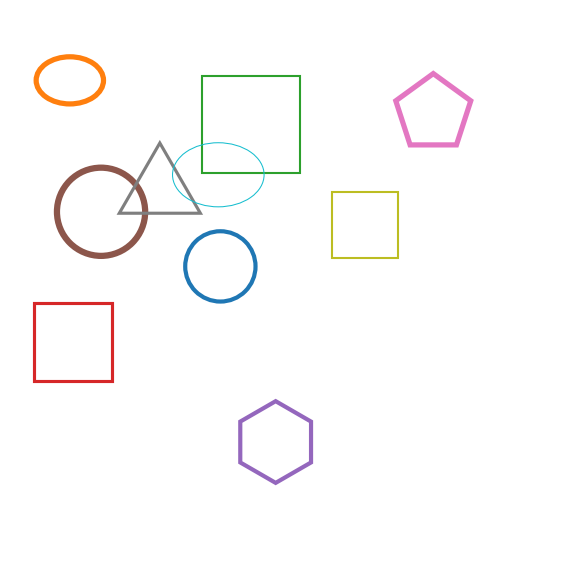[{"shape": "circle", "thickness": 2, "radius": 0.3, "center": [0.382, 0.538]}, {"shape": "oval", "thickness": 2.5, "radius": 0.29, "center": [0.121, 0.86]}, {"shape": "square", "thickness": 1, "radius": 0.42, "center": [0.435, 0.784]}, {"shape": "square", "thickness": 1.5, "radius": 0.34, "center": [0.126, 0.407]}, {"shape": "hexagon", "thickness": 2, "radius": 0.35, "center": [0.477, 0.234]}, {"shape": "circle", "thickness": 3, "radius": 0.38, "center": [0.175, 0.632]}, {"shape": "pentagon", "thickness": 2.5, "radius": 0.34, "center": [0.75, 0.803]}, {"shape": "triangle", "thickness": 1.5, "radius": 0.41, "center": [0.277, 0.67]}, {"shape": "square", "thickness": 1, "radius": 0.29, "center": [0.632, 0.609]}, {"shape": "oval", "thickness": 0.5, "radius": 0.4, "center": [0.378, 0.696]}]